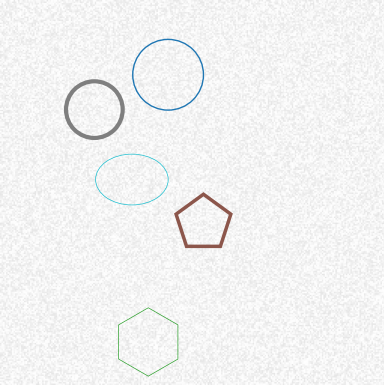[{"shape": "circle", "thickness": 1, "radius": 0.46, "center": [0.437, 0.806]}, {"shape": "hexagon", "thickness": 0.5, "radius": 0.44, "center": [0.385, 0.112]}, {"shape": "pentagon", "thickness": 2.5, "radius": 0.37, "center": [0.528, 0.421]}, {"shape": "circle", "thickness": 3, "radius": 0.37, "center": [0.245, 0.715]}, {"shape": "oval", "thickness": 0.5, "radius": 0.47, "center": [0.343, 0.534]}]